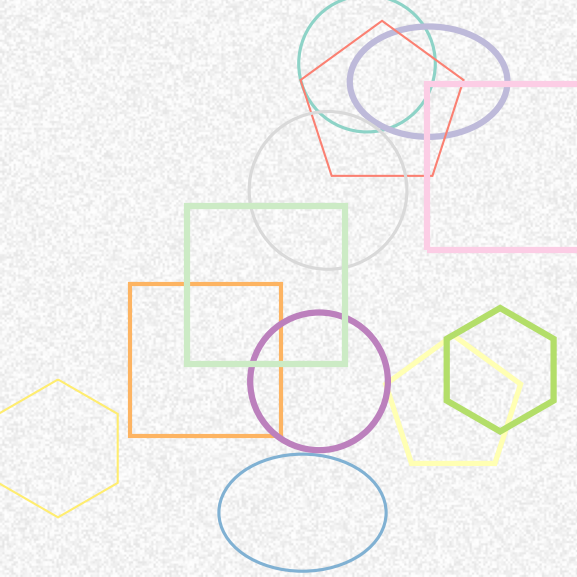[{"shape": "circle", "thickness": 1.5, "radius": 0.59, "center": [0.636, 0.889]}, {"shape": "pentagon", "thickness": 2.5, "radius": 0.61, "center": [0.785, 0.296]}, {"shape": "oval", "thickness": 3, "radius": 0.68, "center": [0.742, 0.858]}, {"shape": "pentagon", "thickness": 1, "radius": 0.74, "center": [0.662, 0.815]}, {"shape": "oval", "thickness": 1.5, "radius": 0.72, "center": [0.524, 0.111]}, {"shape": "square", "thickness": 2, "radius": 0.66, "center": [0.356, 0.376]}, {"shape": "hexagon", "thickness": 3, "radius": 0.53, "center": [0.866, 0.359]}, {"shape": "square", "thickness": 3, "radius": 0.72, "center": [0.883, 0.71]}, {"shape": "circle", "thickness": 1.5, "radius": 0.68, "center": [0.568, 0.669]}, {"shape": "circle", "thickness": 3, "radius": 0.6, "center": [0.552, 0.339]}, {"shape": "square", "thickness": 3, "radius": 0.69, "center": [0.46, 0.506]}, {"shape": "hexagon", "thickness": 1, "radius": 0.6, "center": [0.1, 0.223]}]